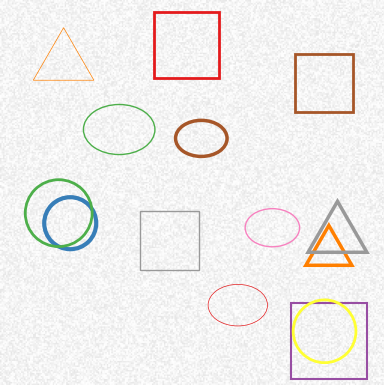[{"shape": "square", "thickness": 2, "radius": 0.43, "center": [0.484, 0.884]}, {"shape": "oval", "thickness": 0.5, "radius": 0.39, "center": [0.618, 0.207]}, {"shape": "circle", "thickness": 3, "radius": 0.34, "center": [0.182, 0.42]}, {"shape": "oval", "thickness": 1, "radius": 0.46, "center": [0.31, 0.664]}, {"shape": "circle", "thickness": 2, "radius": 0.43, "center": [0.152, 0.446]}, {"shape": "square", "thickness": 1.5, "radius": 0.49, "center": [0.855, 0.115]}, {"shape": "triangle", "thickness": 2.5, "radius": 0.34, "center": [0.854, 0.345]}, {"shape": "triangle", "thickness": 0.5, "radius": 0.45, "center": [0.165, 0.837]}, {"shape": "circle", "thickness": 2, "radius": 0.41, "center": [0.843, 0.139]}, {"shape": "square", "thickness": 2, "radius": 0.37, "center": [0.841, 0.784]}, {"shape": "oval", "thickness": 2.5, "radius": 0.33, "center": [0.523, 0.641]}, {"shape": "oval", "thickness": 1, "radius": 0.35, "center": [0.708, 0.409]}, {"shape": "square", "thickness": 1, "radius": 0.38, "center": [0.44, 0.375]}, {"shape": "triangle", "thickness": 2.5, "radius": 0.44, "center": [0.877, 0.389]}]